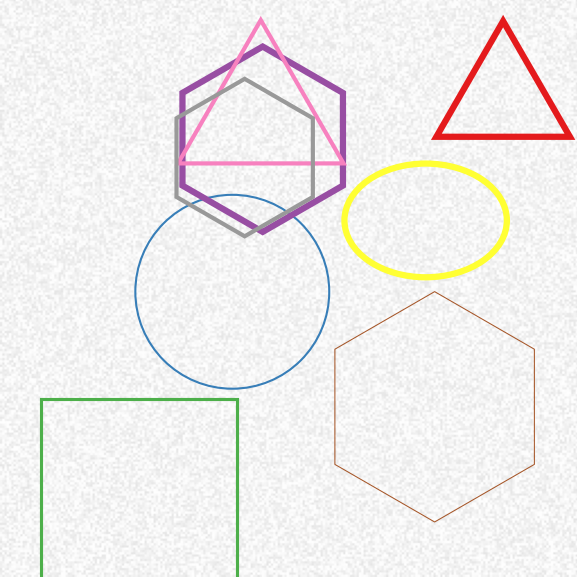[{"shape": "triangle", "thickness": 3, "radius": 0.67, "center": [0.871, 0.829]}, {"shape": "circle", "thickness": 1, "radius": 0.84, "center": [0.402, 0.494]}, {"shape": "square", "thickness": 1.5, "radius": 0.85, "center": [0.24, 0.138]}, {"shape": "hexagon", "thickness": 3, "radius": 0.8, "center": [0.455, 0.758]}, {"shape": "oval", "thickness": 3, "radius": 0.7, "center": [0.737, 0.617]}, {"shape": "hexagon", "thickness": 0.5, "radius": 1.0, "center": [0.753, 0.295]}, {"shape": "triangle", "thickness": 2, "radius": 0.83, "center": [0.452, 0.799]}, {"shape": "hexagon", "thickness": 2, "radius": 0.68, "center": [0.424, 0.726]}]